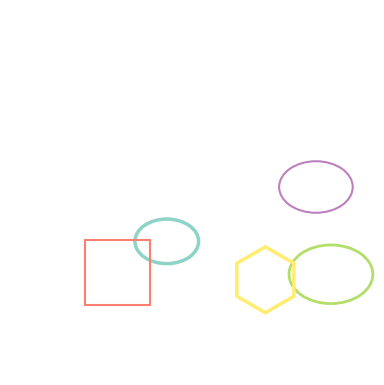[{"shape": "oval", "thickness": 2.5, "radius": 0.41, "center": [0.433, 0.373]}, {"shape": "square", "thickness": 1.5, "radius": 0.42, "center": [0.305, 0.292]}, {"shape": "oval", "thickness": 2, "radius": 0.54, "center": [0.86, 0.288]}, {"shape": "oval", "thickness": 1.5, "radius": 0.48, "center": [0.821, 0.514]}, {"shape": "hexagon", "thickness": 2.5, "radius": 0.43, "center": [0.689, 0.273]}]